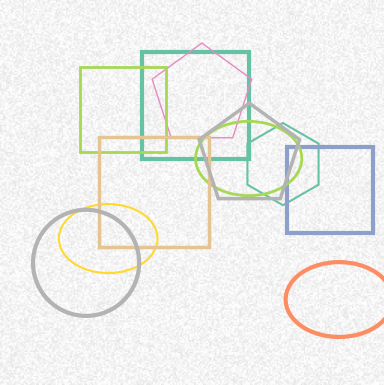[{"shape": "hexagon", "thickness": 1.5, "radius": 0.53, "center": [0.735, 0.574]}, {"shape": "square", "thickness": 3, "radius": 0.7, "center": [0.508, 0.726]}, {"shape": "oval", "thickness": 3, "radius": 0.69, "center": [0.881, 0.222]}, {"shape": "square", "thickness": 3, "radius": 0.56, "center": [0.858, 0.506]}, {"shape": "pentagon", "thickness": 1, "radius": 0.68, "center": [0.524, 0.752]}, {"shape": "oval", "thickness": 2, "radius": 0.69, "center": [0.646, 0.588]}, {"shape": "square", "thickness": 2, "radius": 0.56, "center": [0.32, 0.716]}, {"shape": "oval", "thickness": 1.5, "radius": 0.64, "center": [0.281, 0.38]}, {"shape": "square", "thickness": 2.5, "radius": 0.71, "center": [0.399, 0.502]}, {"shape": "pentagon", "thickness": 2.5, "radius": 0.69, "center": [0.648, 0.595]}, {"shape": "circle", "thickness": 3, "radius": 0.69, "center": [0.224, 0.317]}]